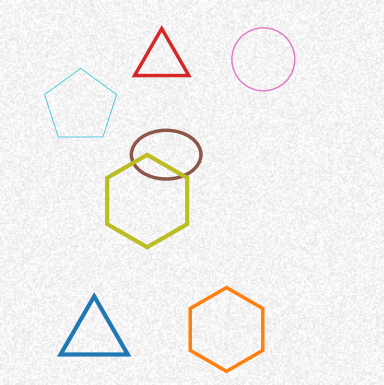[{"shape": "triangle", "thickness": 3, "radius": 0.5, "center": [0.245, 0.13]}, {"shape": "hexagon", "thickness": 2.5, "radius": 0.54, "center": [0.588, 0.144]}, {"shape": "triangle", "thickness": 2.5, "radius": 0.41, "center": [0.42, 0.844]}, {"shape": "oval", "thickness": 2.5, "radius": 0.45, "center": [0.432, 0.598]}, {"shape": "circle", "thickness": 1, "radius": 0.41, "center": [0.684, 0.846]}, {"shape": "hexagon", "thickness": 3, "radius": 0.6, "center": [0.382, 0.478]}, {"shape": "pentagon", "thickness": 0.5, "radius": 0.49, "center": [0.209, 0.724]}]